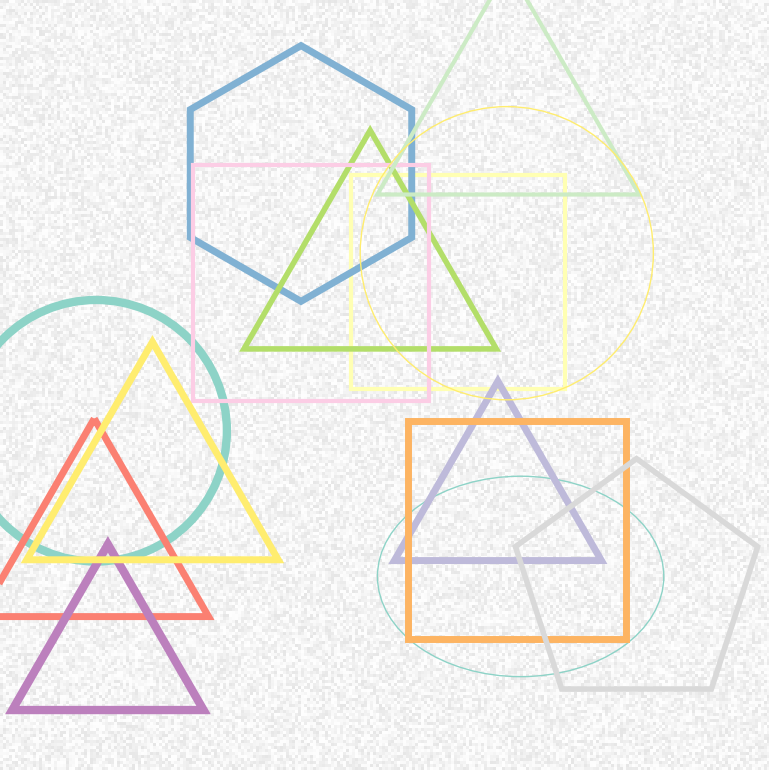[{"shape": "oval", "thickness": 0.5, "radius": 0.93, "center": [0.676, 0.251]}, {"shape": "circle", "thickness": 3, "radius": 0.85, "center": [0.125, 0.441]}, {"shape": "square", "thickness": 1.5, "radius": 0.7, "center": [0.595, 0.634]}, {"shape": "triangle", "thickness": 2.5, "radius": 0.78, "center": [0.647, 0.35]}, {"shape": "triangle", "thickness": 2.5, "radius": 0.86, "center": [0.122, 0.285]}, {"shape": "hexagon", "thickness": 2.5, "radius": 0.83, "center": [0.391, 0.775]}, {"shape": "square", "thickness": 2.5, "radius": 0.71, "center": [0.672, 0.311]}, {"shape": "triangle", "thickness": 2, "radius": 0.95, "center": [0.481, 0.642]}, {"shape": "square", "thickness": 1.5, "radius": 0.77, "center": [0.404, 0.632]}, {"shape": "pentagon", "thickness": 2, "radius": 0.83, "center": [0.827, 0.239]}, {"shape": "triangle", "thickness": 3, "radius": 0.72, "center": [0.14, 0.15]}, {"shape": "triangle", "thickness": 1.5, "radius": 0.98, "center": [0.66, 0.846]}, {"shape": "triangle", "thickness": 2.5, "radius": 0.94, "center": [0.198, 0.367]}, {"shape": "circle", "thickness": 0.5, "radius": 0.95, "center": [0.658, 0.671]}]